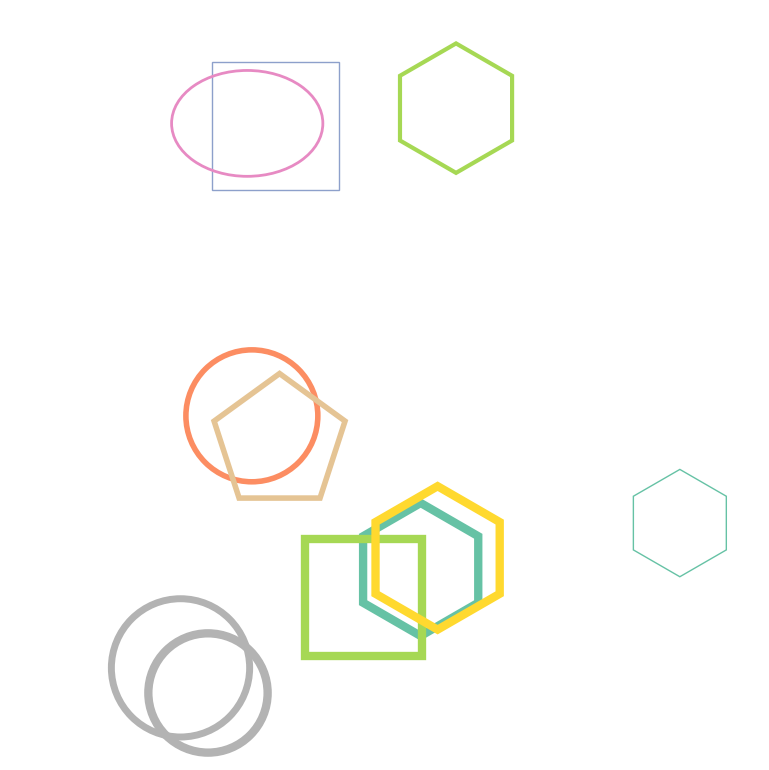[{"shape": "hexagon", "thickness": 3, "radius": 0.43, "center": [0.546, 0.26]}, {"shape": "hexagon", "thickness": 0.5, "radius": 0.35, "center": [0.883, 0.321]}, {"shape": "circle", "thickness": 2, "radius": 0.43, "center": [0.327, 0.46]}, {"shape": "square", "thickness": 0.5, "radius": 0.41, "center": [0.358, 0.837]}, {"shape": "oval", "thickness": 1, "radius": 0.49, "center": [0.321, 0.84]}, {"shape": "square", "thickness": 3, "radius": 0.38, "center": [0.472, 0.224]}, {"shape": "hexagon", "thickness": 1.5, "radius": 0.42, "center": [0.592, 0.86]}, {"shape": "hexagon", "thickness": 3, "radius": 0.47, "center": [0.568, 0.275]}, {"shape": "pentagon", "thickness": 2, "radius": 0.45, "center": [0.363, 0.425]}, {"shape": "circle", "thickness": 3, "radius": 0.39, "center": [0.27, 0.1]}, {"shape": "circle", "thickness": 2.5, "radius": 0.45, "center": [0.234, 0.133]}]